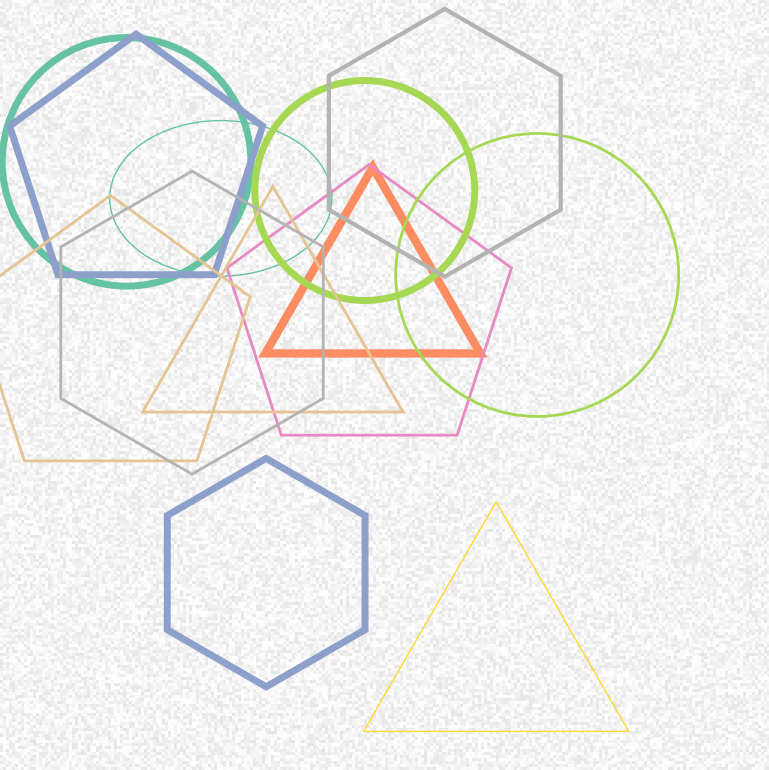[{"shape": "oval", "thickness": 0.5, "radius": 0.72, "center": [0.287, 0.742]}, {"shape": "circle", "thickness": 2.5, "radius": 0.81, "center": [0.164, 0.79]}, {"shape": "triangle", "thickness": 3, "radius": 0.81, "center": [0.484, 0.622]}, {"shape": "pentagon", "thickness": 2.5, "radius": 0.86, "center": [0.177, 0.783]}, {"shape": "hexagon", "thickness": 2.5, "radius": 0.74, "center": [0.346, 0.256]}, {"shape": "pentagon", "thickness": 1, "radius": 0.97, "center": [0.479, 0.592]}, {"shape": "circle", "thickness": 2.5, "radius": 0.71, "center": [0.474, 0.753]}, {"shape": "circle", "thickness": 1, "radius": 0.92, "center": [0.698, 0.643]}, {"shape": "triangle", "thickness": 0.5, "radius": 0.99, "center": [0.644, 0.15]}, {"shape": "triangle", "thickness": 1, "radius": 0.98, "center": [0.354, 0.563]}, {"shape": "pentagon", "thickness": 1, "radius": 0.95, "center": [0.144, 0.556]}, {"shape": "hexagon", "thickness": 1, "radius": 0.98, "center": [0.249, 0.581]}, {"shape": "hexagon", "thickness": 1.5, "radius": 0.87, "center": [0.578, 0.815]}]